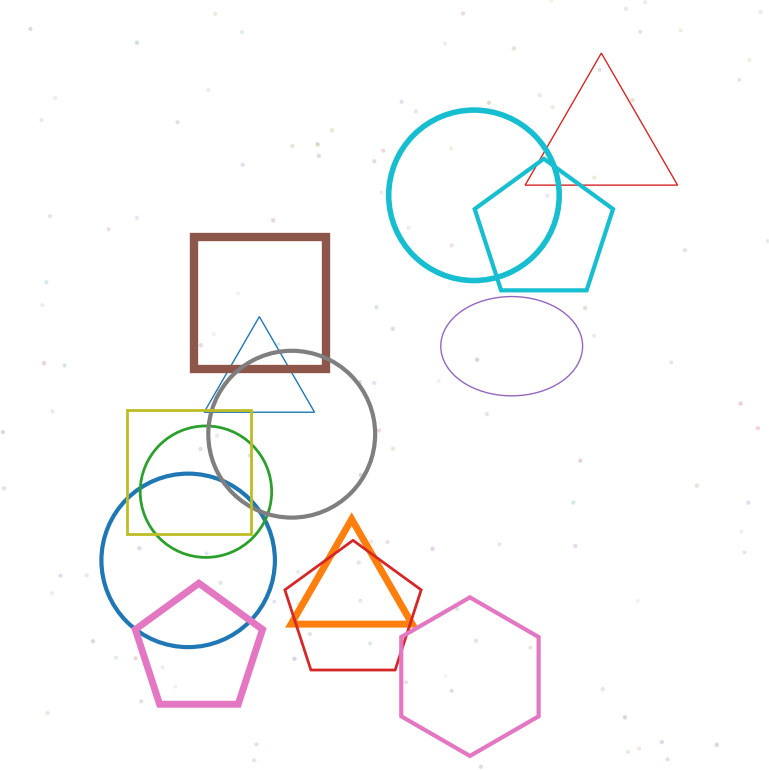[{"shape": "circle", "thickness": 1.5, "radius": 0.56, "center": [0.244, 0.272]}, {"shape": "triangle", "thickness": 0.5, "radius": 0.41, "center": [0.337, 0.506]}, {"shape": "triangle", "thickness": 2.5, "radius": 0.45, "center": [0.457, 0.235]}, {"shape": "circle", "thickness": 1, "radius": 0.43, "center": [0.267, 0.361]}, {"shape": "triangle", "thickness": 0.5, "radius": 0.57, "center": [0.781, 0.817]}, {"shape": "pentagon", "thickness": 1, "radius": 0.47, "center": [0.458, 0.205]}, {"shape": "oval", "thickness": 0.5, "radius": 0.46, "center": [0.665, 0.55]}, {"shape": "square", "thickness": 3, "radius": 0.43, "center": [0.337, 0.607]}, {"shape": "hexagon", "thickness": 1.5, "radius": 0.51, "center": [0.61, 0.121]}, {"shape": "pentagon", "thickness": 2.5, "radius": 0.43, "center": [0.258, 0.156]}, {"shape": "circle", "thickness": 1.5, "radius": 0.54, "center": [0.379, 0.436]}, {"shape": "square", "thickness": 1, "radius": 0.4, "center": [0.246, 0.387]}, {"shape": "circle", "thickness": 2, "radius": 0.55, "center": [0.616, 0.746]}, {"shape": "pentagon", "thickness": 1.5, "radius": 0.47, "center": [0.706, 0.699]}]